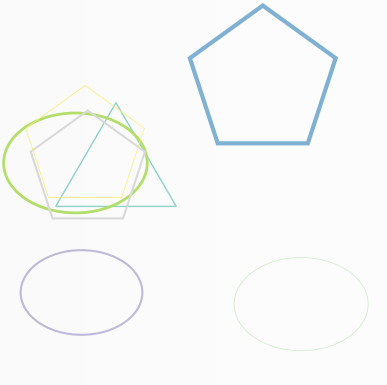[{"shape": "triangle", "thickness": 1, "radius": 0.9, "center": [0.299, 0.554]}, {"shape": "oval", "thickness": 1.5, "radius": 0.79, "center": [0.21, 0.24]}, {"shape": "pentagon", "thickness": 3, "radius": 0.99, "center": [0.678, 0.788]}, {"shape": "oval", "thickness": 2, "radius": 0.93, "center": [0.195, 0.577]}, {"shape": "pentagon", "thickness": 1.5, "radius": 0.77, "center": [0.227, 0.558]}, {"shape": "oval", "thickness": 0.5, "radius": 0.86, "center": [0.777, 0.21]}, {"shape": "pentagon", "thickness": 0.5, "radius": 0.8, "center": [0.22, 0.617]}]